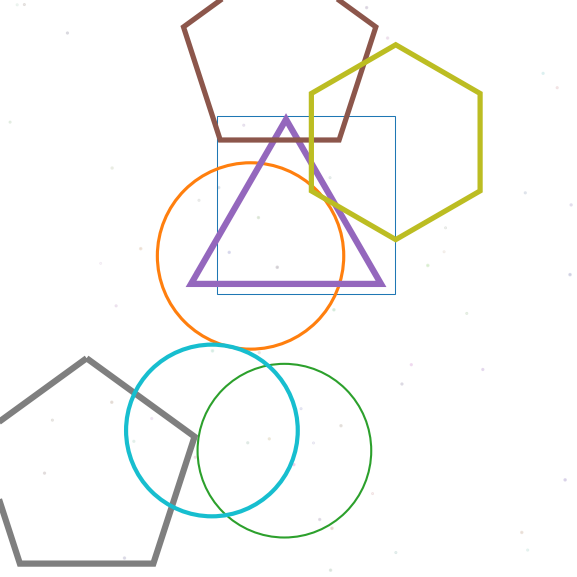[{"shape": "square", "thickness": 0.5, "radius": 0.77, "center": [0.53, 0.645]}, {"shape": "circle", "thickness": 1.5, "radius": 0.81, "center": [0.434, 0.556]}, {"shape": "circle", "thickness": 1, "radius": 0.75, "center": [0.492, 0.219]}, {"shape": "triangle", "thickness": 3, "radius": 0.95, "center": [0.495, 0.602]}, {"shape": "pentagon", "thickness": 2.5, "radius": 0.88, "center": [0.484, 0.898]}, {"shape": "pentagon", "thickness": 3, "radius": 0.98, "center": [0.15, 0.182]}, {"shape": "hexagon", "thickness": 2.5, "radius": 0.84, "center": [0.685, 0.753]}, {"shape": "circle", "thickness": 2, "radius": 0.74, "center": [0.367, 0.254]}]